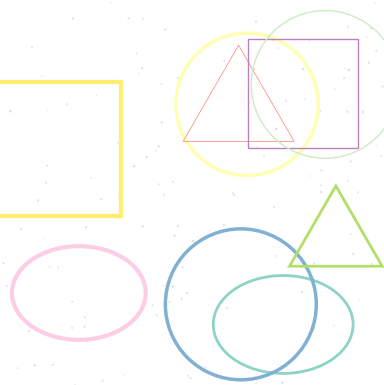[{"shape": "oval", "thickness": 2, "radius": 0.91, "center": [0.736, 0.157]}, {"shape": "circle", "thickness": 2.5, "radius": 0.92, "center": [0.642, 0.729]}, {"shape": "triangle", "thickness": 0.5, "radius": 0.83, "center": [0.62, 0.716]}, {"shape": "circle", "thickness": 2.5, "radius": 0.98, "center": [0.626, 0.21]}, {"shape": "triangle", "thickness": 2, "radius": 0.7, "center": [0.872, 0.378]}, {"shape": "oval", "thickness": 3, "radius": 0.87, "center": [0.205, 0.239]}, {"shape": "square", "thickness": 1, "radius": 0.71, "center": [0.787, 0.757]}, {"shape": "circle", "thickness": 1, "radius": 0.96, "center": [0.844, 0.781]}, {"shape": "square", "thickness": 3, "radius": 0.87, "center": [0.141, 0.614]}]